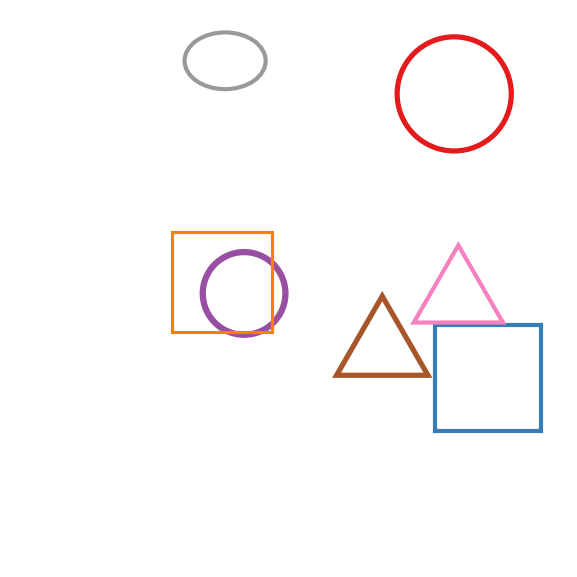[{"shape": "circle", "thickness": 2.5, "radius": 0.49, "center": [0.787, 0.837]}, {"shape": "square", "thickness": 2, "radius": 0.46, "center": [0.845, 0.345]}, {"shape": "circle", "thickness": 3, "radius": 0.36, "center": [0.423, 0.491]}, {"shape": "square", "thickness": 1.5, "radius": 0.43, "center": [0.385, 0.51]}, {"shape": "triangle", "thickness": 2.5, "radius": 0.46, "center": [0.662, 0.395]}, {"shape": "triangle", "thickness": 2, "radius": 0.45, "center": [0.794, 0.485]}, {"shape": "oval", "thickness": 2, "radius": 0.35, "center": [0.39, 0.894]}]